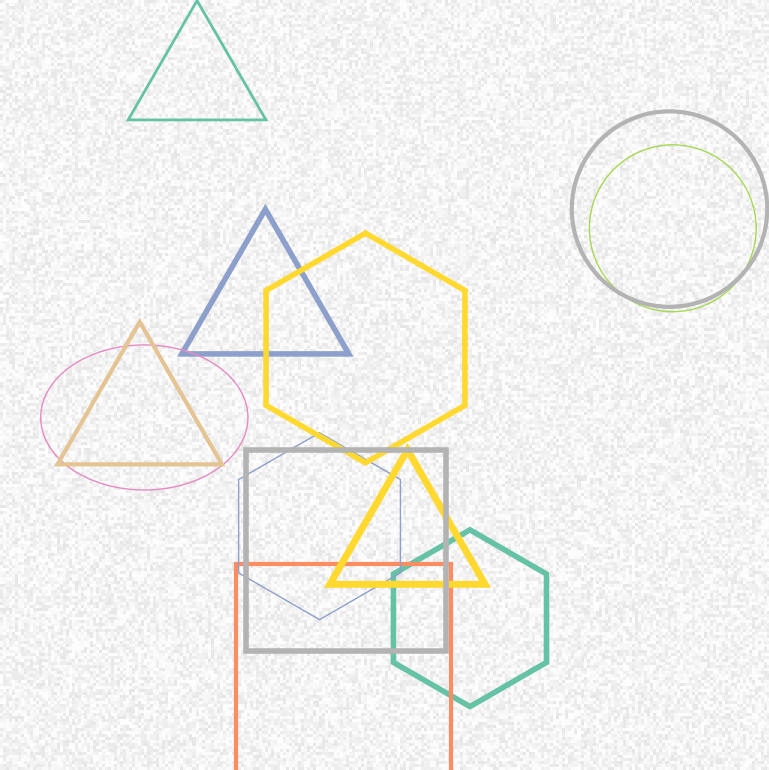[{"shape": "triangle", "thickness": 1, "radius": 0.52, "center": [0.256, 0.896]}, {"shape": "hexagon", "thickness": 2, "radius": 0.57, "center": [0.61, 0.197]}, {"shape": "square", "thickness": 1.5, "radius": 0.7, "center": [0.447, 0.128]}, {"shape": "hexagon", "thickness": 0.5, "radius": 0.61, "center": [0.415, 0.317]}, {"shape": "triangle", "thickness": 2, "radius": 0.63, "center": [0.345, 0.603]}, {"shape": "oval", "thickness": 0.5, "radius": 0.67, "center": [0.187, 0.458]}, {"shape": "circle", "thickness": 0.5, "radius": 0.54, "center": [0.874, 0.704]}, {"shape": "triangle", "thickness": 2.5, "radius": 0.58, "center": [0.529, 0.299]}, {"shape": "hexagon", "thickness": 2, "radius": 0.75, "center": [0.475, 0.548]}, {"shape": "triangle", "thickness": 1.5, "radius": 0.62, "center": [0.181, 0.459]}, {"shape": "circle", "thickness": 1.5, "radius": 0.63, "center": [0.87, 0.728]}, {"shape": "square", "thickness": 2, "radius": 0.65, "center": [0.449, 0.285]}]